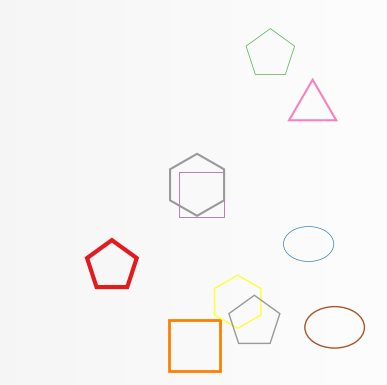[{"shape": "pentagon", "thickness": 3, "radius": 0.34, "center": [0.289, 0.309]}, {"shape": "oval", "thickness": 0.5, "radius": 0.32, "center": [0.796, 0.366]}, {"shape": "pentagon", "thickness": 0.5, "radius": 0.33, "center": [0.698, 0.86]}, {"shape": "square", "thickness": 0.5, "radius": 0.29, "center": [0.521, 0.495]}, {"shape": "square", "thickness": 2, "radius": 0.33, "center": [0.503, 0.103]}, {"shape": "hexagon", "thickness": 1, "radius": 0.35, "center": [0.613, 0.216]}, {"shape": "oval", "thickness": 1, "radius": 0.38, "center": [0.864, 0.15]}, {"shape": "triangle", "thickness": 1.5, "radius": 0.35, "center": [0.807, 0.723]}, {"shape": "hexagon", "thickness": 1.5, "radius": 0.4, "center": [0.509, 0.52]}, {"shape": "pentagon", "thickness": 1, "radius": 0.35, "center": [0.656, 0.164]}]